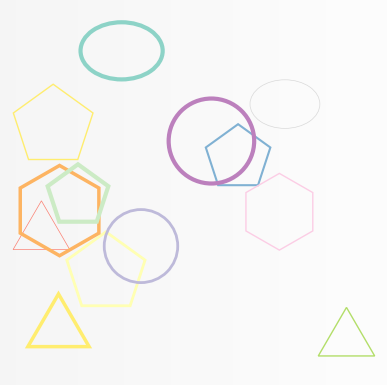[{"shape": "oval", "thickness": 3, "radius": 0.53, "center": [0.314, 0.868]}, {"shape": "pentagon", "thickness": 2, "radius": 0.53, "center": [0.273, 0.292]}, {"shape": "circle", "thickness": 2, "radius": 0.47, "center": [0.364, 0.361]}, {"shape": "triangle", "thickness": 0.5, "radius": 0.42, "center": [0.107, 0.394]}, {"shape": "pentagon", "thickness": 1.5, "radius": 0.44, "center": [0.614, 0.59]}, {"shape": "hexagon", "thickness": 2.5, "radius": 0.59, "center": [0.154, 0.453]}, {"shape": "triangle", "thickness": 1, "radius": 0.42, "center": [0.894, 0.117]}, {"shape": "hexagon", "thickness": 1, "radius": 0.5, "center": [0.721, 0.45]}, {"shape": "oval", "thickness": 0.5, "radius": 0.45, "center": [0.735, 0.73]}, {"shape": "circle", "thickness": 3, "radius": 0.55, "center": [0.546, 0.634]}, {"shape": "pentagon", "thickness": 3, "radius": 0.41, "center": [0.201, 0.491]}, {"shape": "pentagon", "thickness": 1, "radius": 0.54, "center": [0.137, 0.673]}, {"shape": "triangle", "thickness": 2.5, "radius": 0.46, "center": [0.151, 0.145]}]